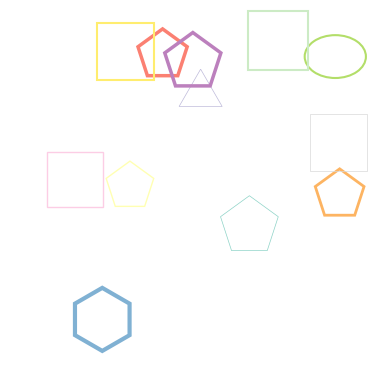[{"shape": "pentagon", "thickness": 0.5, "radius": 0.39, "center": [0.648, 0.413]}, {"shape": "pentagon", "thickness": 1, "radius": 0.32, "center": [0.338, 0.517]}, {"shape": "triangle", "thickness": 0.5, "radius": 0.32, "center": [0.521, 0.756]}, {"shape": "pentagon", "thickness": 2.5, "radius": 0.34, "center": [0.422, 0.858]}, {"shape": "hexagon", "thickness": 3, "radius": 0.41, "center": [0.266, 0.17]}, {"shape": "pentagon", "thickness": 2, "radius": 0.33, "center": [0.882, 0.495]}, {"shape": "oval", "thickness": 1.5, "radius": 0.4, "center": [0.871, 0.853]}, {"shape": "square", "thickness": 1, "radius": 0.36, "center": [0.195, 0.534]}, {"shape": "square", "thickness": 0.5, "radius": 0.37, "center": [0.88, 0.631]}, {"shape": "pentagon", "thickness": 2.5, "radius": 0.38, "center": [0.501, 0.839]}, {"shape": "square", "thickness": 1.5, "radius": 0.39, "center": [0.722, 0.895]}, {"shape": "square", "thickness": 1.5, "radius": 0.37, "center": [0.327, 0.866]}]